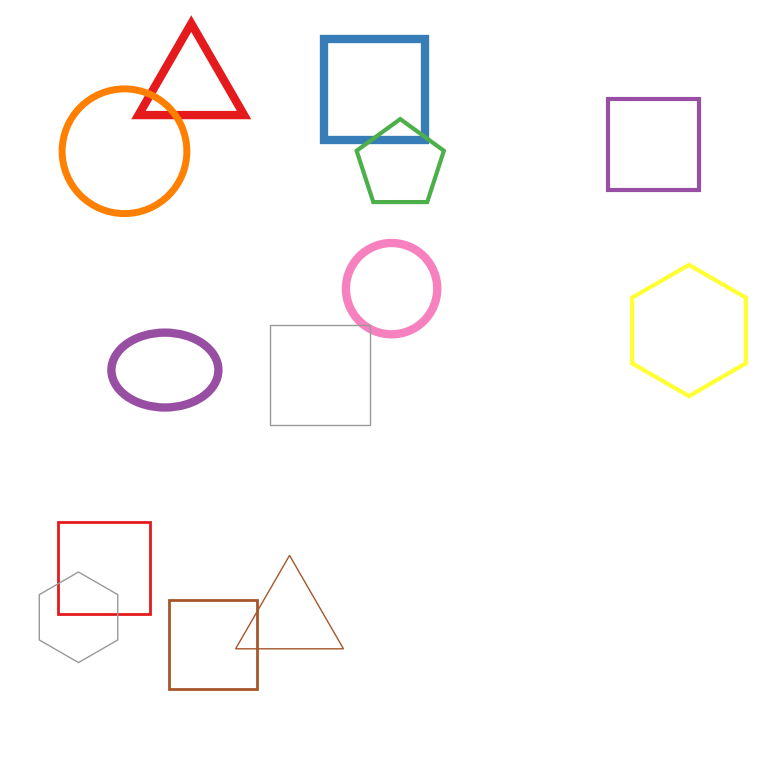[{"shape": "triangle", "thickness": 3, "radius": 0.4, "center": [0.248, 0.89]}, {"shape": "square", "thickness": 1, "radius": 0.3, "center": [0.135, 0.262]}, {"shape": "square", "thickness": 3, "radius": 0.33, "center": [0.487, 0.884]}, {"shape": "pentagon", "thickness": 1.5, "radius": 0.3, "center": [0.52, 0.786]}, {"shape": "oval", "thickness": 3, "radius": 0.35, "center": [0.214, 0.519]}, {"shape": "square", "thickness": 1.5, "radius": 0.3, "center": [0.849, 0.812]}, {"shape": "circle", "thickness": 2.5, "radius": 0.4, "center": [0.162, 0.804]}, {"shape": "hexagon", "thickness": 1.5, "radius": 0.43, "center": [0.895, 0.571]}, {"shape": "square", "thickness": 1, "radius": 0.29, "center": [0.277, 0.163]}, {"shape": "triangle", "thickness": 0.5, "radius": 0.4, "center": [0.376, 0.198]}, {"shape": "circle", "thickness": 3, "radius": 0.3, "center": [0.509, 0.625]}, {"shape": "hexagon", "thickness": 0.5, "radius": 0.29, "center": [0.102, 0.198]}, {"shape": "square", "thickness": 0.5, "radius": 0.32, "center": [0.415, 0.513]}]